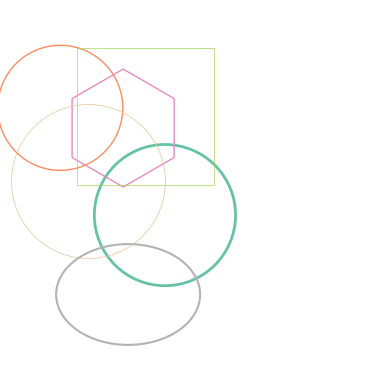[{"shape": "circle", "thickness": 2, "radius": 0.92, "center": [0.428, 0.441]}, {"shape": "circle", "thickness": 1, "radius": 0.81, "center": [0.157, 0.72]}, {"shape": "hexagon", "thickness": 1, "radius": 0.77, "center": [0.32, 0.667]}, {"shape": "square", "thickness": 0.5, "radius": 0.89, "center": [0.379, 0.697]}, {"shape": "circle", "thickness": 0.5, "radius": 1.0, "center": [0.23, 0.529]}, {"shape": "oval", "thickness": 1.5, "radius": 0.94, "center": [0.333, 0.235]}]